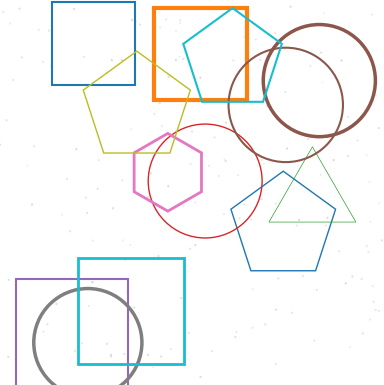[{"shape": "pentagon", "thickness": 1, "radius": 0.71, "center": [0.736, 0.412]}, {"shape": "square", "thickness": 1.5, "radius": 0.54, "center": [0.243, 0.887]}, {"shape": "square", "thickness": 3, "radius": 0.6, "center": [0.521, 0.861]}, {"shape": "triangle", "thickness": 0.5, "radius": 0.65, "center": [0.811, 0.488]}, {"shape": "circle", "thickness": 1, "radius": 0.74, "center": [0.533, 0.53]}, {"shape": "square", "thickness": 1.5, "radius": 0.73, "center": [0.188, 0.129]}, {"shape": "circle", "thickness": 1.5, "radius": 0.74, "center": [0.742, 0.728]}, {"shape": "circle", "thickness": 2.5, "radius": 0.73, "center": [0.829, 0.791]}, {"shape": "hexagon", "thickness": 2, "radius": 0.5, "center": [0.436, 0.553]}, {"shape": "circle", "thickness": 2.5, "radius": 0.7, "center": [0.228, 0.11]}, {"shape": "pentagon", "thickness": 1, "radius": 0.73, "center": [0.355, 0.721]}, {"shape": "square", "thickness": 2, "radius": 0.68, "center": [0.34, 0.192]}, {"shape": "pentagon", "thickness": 1.5, "radius": 0.67, "center": [0.604, 0.844]}]